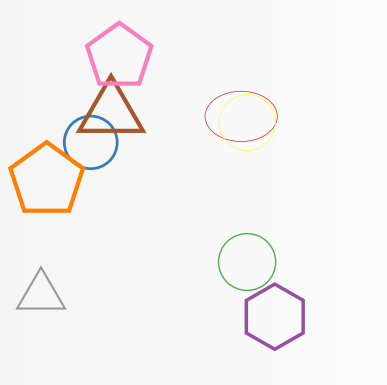[{"shape": "oval", "thickness": 0.5, "radius": 0.47, "center": [0.622, 0.698]}, {"shape": "circle", "thickness": 2, "radius": 0.34, "center": [0.234, 0.63]}, {"shape": "circle", "thickness": 1, "radius": 0.37, "center": [0.638, 0.319]}, {"shape": "hexagon", "thickness": 2.5, "radius": 0.42, "center": [0.709, 0.177]}, {"shape": "pentagon", "thickness": 3, "radius": 0.49, "center": [0.12, 0.532]}, {"shape": "circle", "thickness": 0.5, "radius": 0.36, "center": [0.638, 0.682]}, {"shape": "triangle", "thickness": 3, "radius": 0.47, "center": [0.287, 0.708]}, {"shape": "pentagon", "thickness": 3, "radius": 0.44, "center": [0.308, 0.854]}, {"shape": "triangle", "thickness": 1.5, "radius": 0.36, "center": [0.106, 0.234]}]